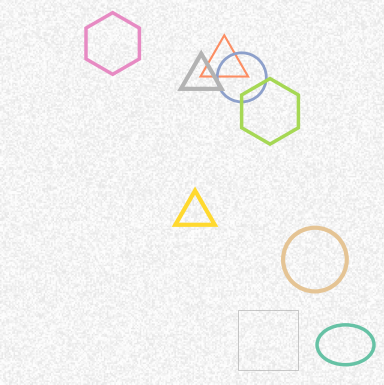[{"shape": "oval", "thickness": 2.5, "radius": 0.37, "center": [0.897, 0.104]}, {"shape": "triangle", "thickness": 1.5, "radius": 0.36, "center": [0.583, 0.837]}, {"shape": "circle", "thickness": 2, "radius": 0.32, "center": [0.628, 0.799]}, {"shape": "hexagon", "thickness": 2.5, "radius": 0.4, "center": [0.293, 0.887]}, {"shape": "hexagon", "thickness": 2.5, "radius": 0.43, "center": [0.701, 0.711]}, {"shape": "triangle", "thickness": 3, "radius": 0.3, "center": [0.507, 0.446]}, {"shape": "circle", "thickness": 3, "radius": 0.41, "center": [0.818, 0.326]}, {"shape": "square", "thickness": 0.5, "radius": 0.39, "center": [0.696, 0.116]}, {"shape": "triangle", "thickness": 3, "radius": 0.3, "center": [0.523, 0.8]}]